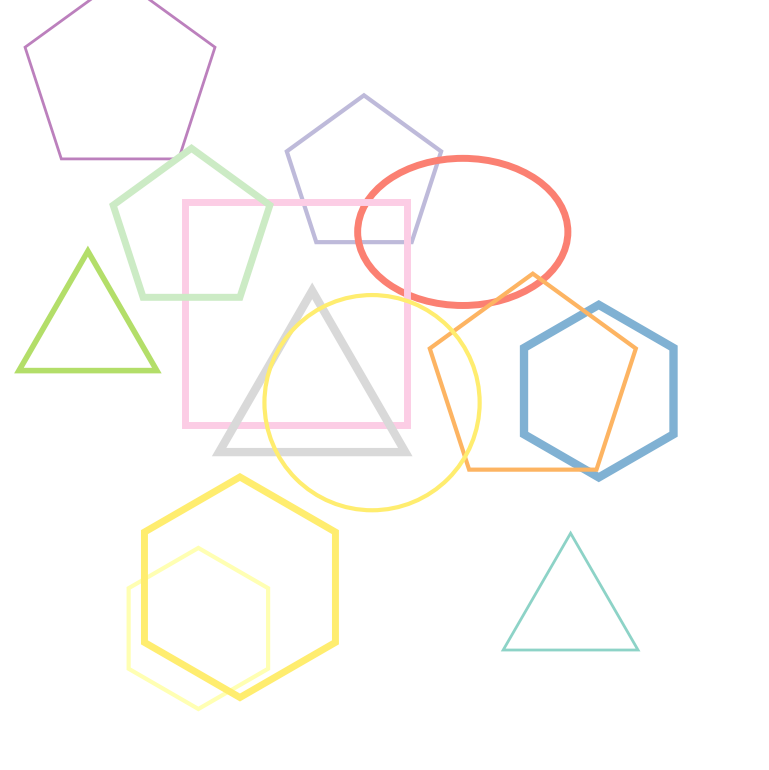[{"shape": "triangle", "thickness": 1, "radius": 0.51, "center": [0.741, 0.206]}, {"shape": "hexagon", "thickness": 1.5, "radius": 0.52, "center": [0.258, 0.184]}, {"shape": "pentagon", "thickness": 1.5, "radius": 0.53, "center": [0.473, 0.771]}, {"shape": "oval", "thickness": 2.5, "radius": 0.68, "center": [0.601, 0.699]}, {"shape": "hexagon", "thickness": 3, "radius": 0.56, "center": [0.778, 0.492]}, {"shape": "pentagon", "thickness": 1.5, "radius": 0.7, "center": [0.692, 0.504]}, {"shape": "triangle", "thickness": 2, "radius": 0.52, "center": [0.114, 0.57]}, {"shape": "square", "thickness": 2.5, "radius": 0.72, "center": [0.384, 0.593]}, {"shape": "triangle", "thickness": 3, "radius": 0.7, "center": [0.405, 0.483]}, {"shape": "pentagon", "thickness": 1, "radius": 0.65, "center": [0.156, 0.899]}, {"shape": "pentagon", "thickness": 2.5, "radius": 0.53, "center": [0.249, 0.7]}, {"shape": "circle", "thickness": 1.5, "radius": 0.7, "center": [0.483, 0.477]}, {"shape": "hexagon", "thickness": 2.5, "radius": 0.72, "center": [0.312, 0.237]}]